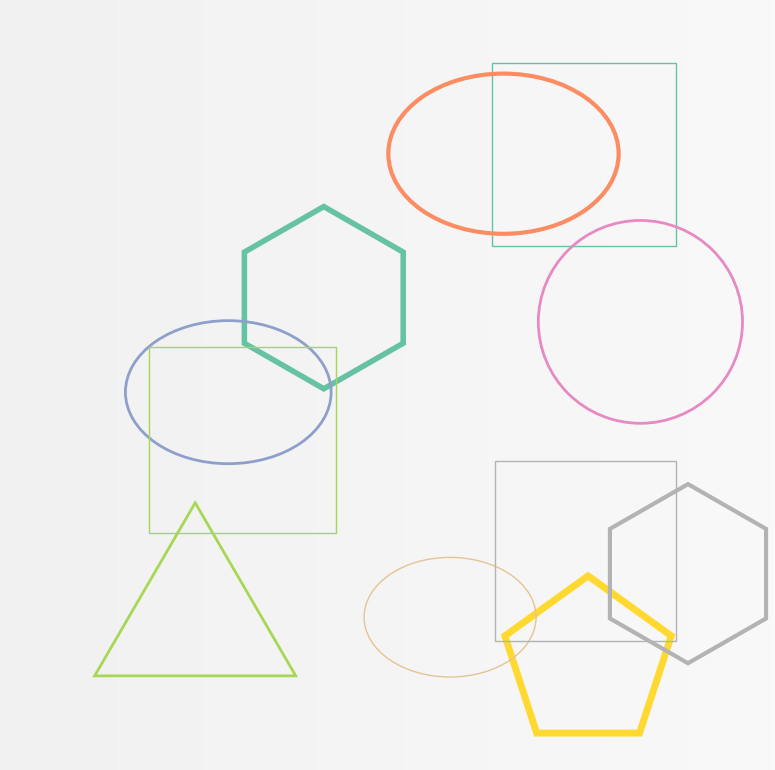[{"shape": "square", "thickness": 0.5, "radius": 0.59, "center": [0.754, 0.799]}, {"shape": "hexagon", "thickness": 2, "radius": 0.59, "center": [0.418, 0.613]}, {"shape": "oval", "thickness": 1.5, "radius": 0.74, "center": [0.65, 0.8]}, {"shape": "oval", "thickness": 1, "radius": 0.66, "center": [0.295, 0.491]}, {"shape": "circle", "thickness": 1, "radius": 0.66, "center": [0.826, 0.582]}, {"shape": "triangle", "thickness": 1, "radius": 0.75, "center": [0.252, 0.197]}, {"shape": "square", "thickness": 0.5, "radius": 0.6, "center": [0.313, 0.429]}, {"shape": "pentagon", "thickness": 2.5, "radius": 0.56, "center": [0.759, 0.139]}, {"shape": "oval", "thickness": 0.5, "radius": 0.55, "center": [0.581, 0.198]}, {"shape": "square", "thickness": 0.5, "radius": 0.58, "center": [0.755, 0.284]}, {"shape": "hexagon", "thickness": 1.5, "radius": 0.58, "center": [0.888, 0.255]}]